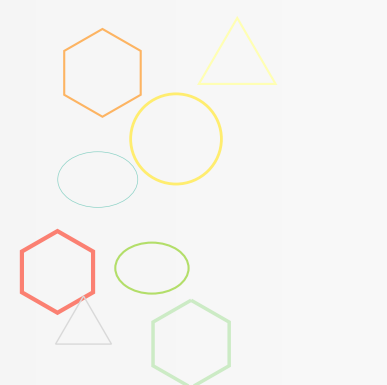[{"shape": "oval", "thickness": 0.5, "radius": 0.52, "center": [0.252, 0.534]}, {"shape": "triangle", "thickness": 1.5, "radius": 0.57, "center": [0.612, 0.839]}, {"shape": "hexagon", "thickness": 3, "radius": 0.53, "center": [0.148, 0.294]}, {"shape": "hexagon", "thickness": 1.5, "radius": 0.57, "center": [0.264, 0.811]}, {"shape": "oval", "thickness": 1.5, "radius": 0.47, "center": [0.392, 0.304]}, {"shape": "triangle", "thickness": 1, "radius": 0.42, "center": [0.216, 0.148]}, {"shape": "hexagon", "thickness": 2.5, "radius": 0.57, "center": [0.493, 0.107]}, {"shape": "circle", "thickness": 2, "radius": 0.59, "center": [0.454, 0.639]}]